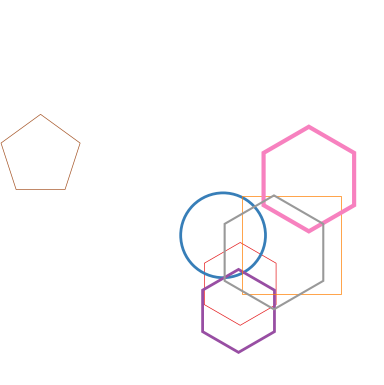[{"shape": "hexagon", "thickness": 0.5, "radius": 0.54, "center": [0.624, 0.263]}, {"shape": "circle", "thickness": 2, "radius": 0.55, "center": [0.579, 0.389]}, {"shape": "hexagon", "thickness": 2, "radius": 0.54, "center": [0.62, 0.192]}, {"shape": "square", "thickness": 0.5, "radius": 0.64, "center": [0.757, 0.364]}, {"shape": "pentagon", "thickness": 0.5, "radius": 0.54, "center": [0.105, 0.595]}, {"shape": "hexagon", "thickness": 3, "radius": 0.68, "center": [0.802, 0.535]}, {"shape": "hexagon", "thickness": 1.5, "radius": 0.74, "center": [0.712, 0.344]}]